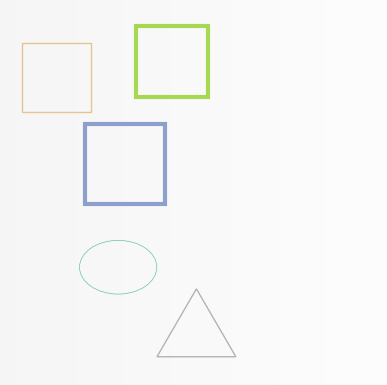[{"shape": "oval", "thickness": 0.5, "radius": 0.5, "center": [0.305, 0.306]}, {"shape": "square", "thickness": 3, "radius": 0.52, "center": [0.322, 0.574]}, {"shape": "square", "thickness": 3, "radius": 0.46, "center": [0.444, 0.841]}, {"shape": "square", "thickness": 1, "radius": 0.45, "center": [0.146, 0.798]}, {"shape": "triangle", "thickness": 1, "radius": 0.59, "center": [0.507, 0.132]}]